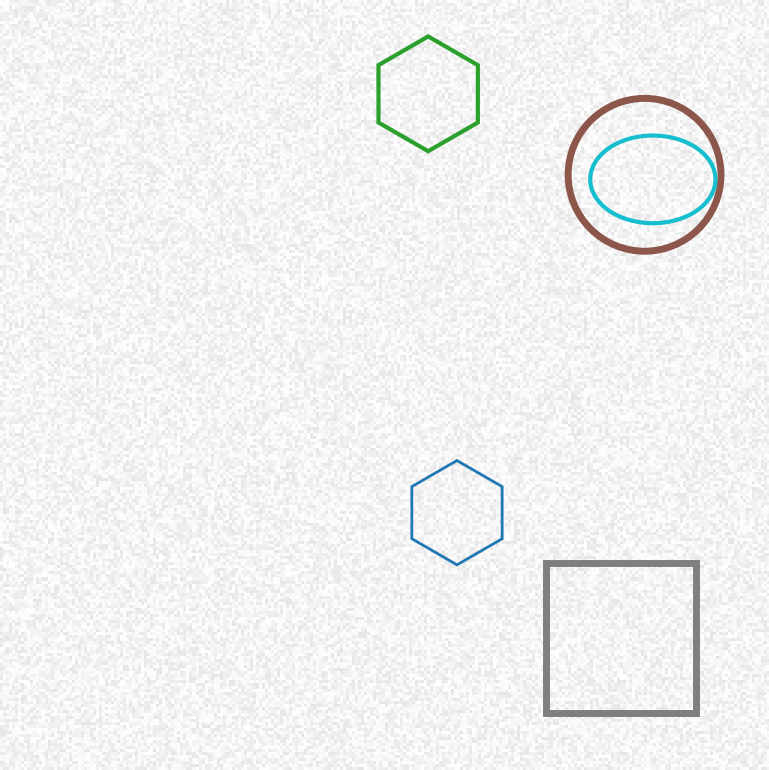[{"shape": "hexagon", "thickness": 1, "radius": 0.34, "center": [0.593, 0.334]}, {"shape": "hexagon", "thickness": 1.5, "radius": 0.37, "center": [0.556, 0.878]}, {"shape": "circle", "thickness": 2.5, "radius": 0.5, "center": [0.837, 0.773]}, {"shape": "square", "thickness": 2.5, "radius": 0.49, "center": [0.807, 0.171]}, {"shape": "oval", "thickness": 1.5, "radius": 0.41, "center": [0.848, 0.767]}]